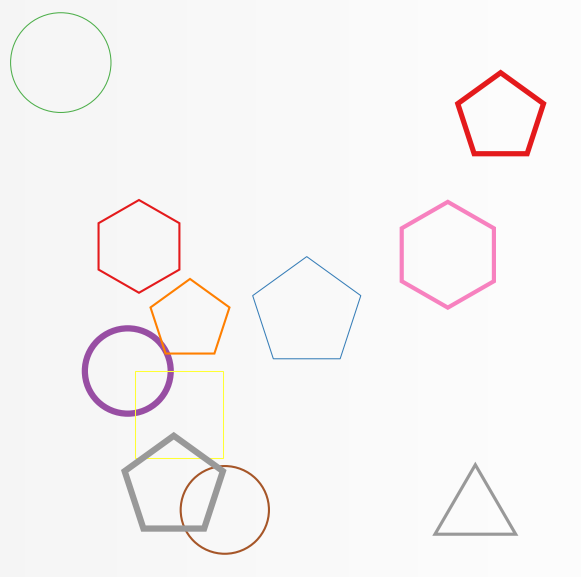[{"shape": "pentagon", "thickness": 2.5, "radius": 0.39, "center": [0.861, 0.796]}, {"shape": "hexagon", "thickness": 1, "radius": 0.4, "center": [0.239, 0.572]}, {"shape": "pentagon", "thickness": 0.5, "radius": 0.49, "center": [0.528, 0.457]}, {"shape": "circle", "thickness": 0.5, "radius": 0.43, "center": [0.105, 0.891]}, {"shape": "circle", "thickness": 3, "radius": 0.37, "center": [0.22, 0.357]}, {"shape": "pentagon", "thickness": 1, "radius": 0.36, "center": [0.327, 0.445]}, {"shape": "square", "thickness": 0.5, "radius": 0.38, "center": [0.309, 0.281]}, {"shape": "circle", "thickness": 1, "radius": 0.38, "center": [0.387, 0.116]}, {"shape": "hexagon", "thickness": 2, "radius": 0.46, "center": [0.77, 0.558]}, {"shape": "pentagon", "thickness": 3, "radius": 0.44, "center": [0.299, 0.156]}, {"shape": "triangle", "thickness": 1.5, "radius": 0.4, "center": [0.818, 0.114]}]